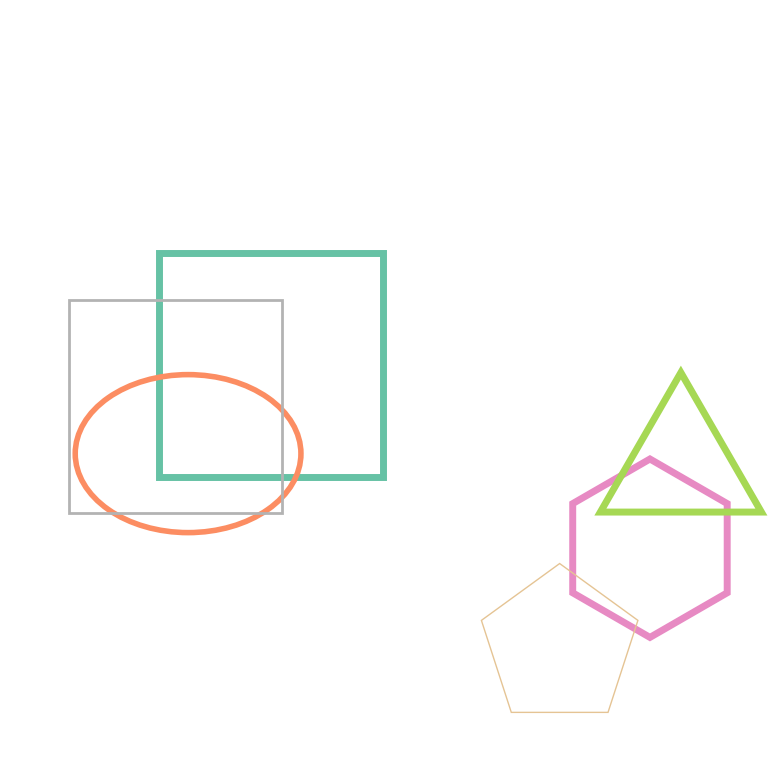[{"shape": "square", "thickness": 2.5, "radius": 0.73, "center": [0.352, 0.526]}, {"shape": "oval", "thickness": 2, "radius": 0.73, "center": [0.244, 0.411]}, {"shape": "hexagon", "thickness": 2.5, "radius": 0.58, "center": [0.844, 0.288]}, {"shape": "triangle", "thickness": 2.5, "radius": 0.6, "center": [0.884, 0.395]}, {"shape": "pentagon", "thickness": 0.5, "radius": 0.53, "center": [0.727, 0.161]}, {"shape": "square", "thickness": 1, "radius": 0.69, "center": [0.228, 0.473]}]